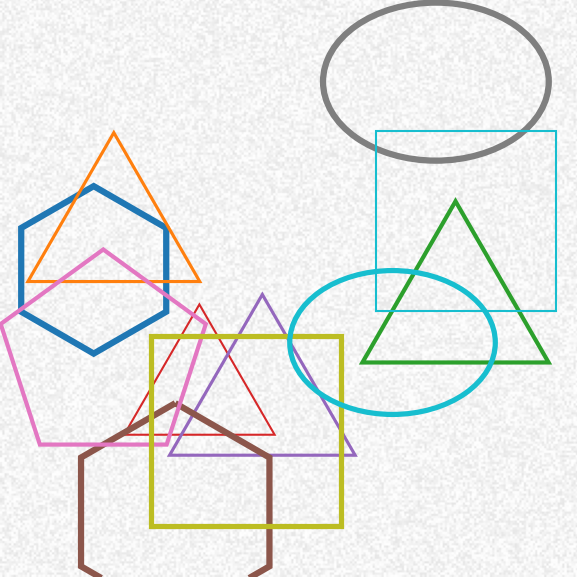[{"shape": "hexagon", "thickness": 3, "radius": 0.72, "center": [0.162, 0.532]}, {"shape": "triangle", "thickness": 1.5, "radius": 0.86, "center": [0.197, 0.598]}, {"shape": "triangle", "thickness": 2, "radius": 0.93, "center": [0.789, 0.465]}, {"shape": "triangle", "thickness": 1, "radius": 0.75, "center": [0.345, 0.322]}, {"shape": "triangle", "thickness": 1.5, "radius": 0.93, "center": [0.454, 0.304]}, {"shape": "hexagon", "thickness": 3, "radius": 0.94, "center": [0.303, 0.113]}, {"shape": "pentagon", "thickness": 2, "radius": 0.93, "center": [0.179, 0.38]}, {"shape": "oval", "thickness": 3, "radius": 0.98, "center": [0.755, 0.858]}, {"shape": "square", "thickness": 2.5, "radius": 0.82, "center": [0.426, 0.253]}, {"shape": "oval", "thickness": 2.5, "radius": 0.89, "center": [0.68, 0.406]}, {"shape": "square", "thickness": 1, "radius": 0.78, "center": [0.807, 0.616]}]